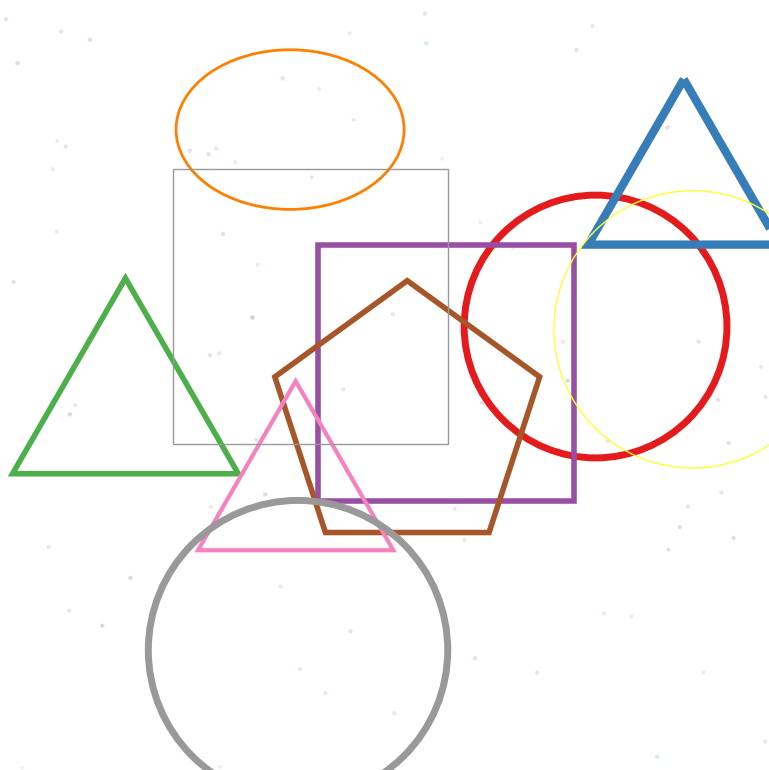[{"shape": "circle", "thickness": 2.5, "radius": 0.85, "center": [0.773, 0.576]}, {"shape": "triangle", "thickness": 3, "radius": 0.72, "center": [0.888, 0.754]}, {"shape": "triangle", "thickness": 2, "radius": 0.85, "center": [0.163, 0.469]}, {"shape": "square", "thickness": 2, "radius": 0.83, "center": [0.579, 0.516]}, {"shape": "oval", "thickness": 1, "radius": 0.74, "center": [0.377, 0.832]}, {"shape": "circle", "thickness": 0.5, "radius": 0.9, "center": [0.9, 0.572]}, {"shape": "pentagon", "thickness": 2, "radius": 0.9, "center": [0.529, 0.455]}, {"shape": "triangle", "thickness": 1.5, "radius": 0.73, "center": [0.384, 0.359]}, {"shape": "square", "thickness": 0.5, "radius": 0.89, "center": [0.404, 0.602]}, {"shape": "circle", "thickness": 2.5, "radius": 0.97, "center": [0.387, 0.156]}]